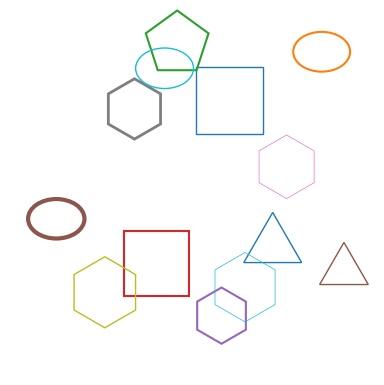[{"shape": "square", "thickness": 1, "radius": 0.44, "center": [0.596, 0.738]}, {"shape": "triangle", "thickness": 1, "radius": 0.43, "center": [0.708, 0.361]}, {"shape": "oval", "thickness": 1.5, "radius": 0.37, "center": [0.835, 0.866]}, {"shape": "pentagon", "thickness": 1.5, "radius": 0.43, "center": [0.46, 0.887]}, {"shape": "square", "thickness": 1.5, "radius": 0.42, "center": [0.405, 0.316]}, {"shape": "hexagon", "thickness": 1.5, "radius": 0.36, "center": [0.575, 0.18]}, {"shape": "oval", "thickness": 3, "radius": 0.37, "center": [0.146, 0.432]}, {"shape": "triangle", "thickness": 1, "radius": 0.36, "center": [0.893, 0.297]}, {"shape": "hexagon", "thickness": 0.5, "radius": 0.41, "center": [0.744, 0.567]}, {"shape": "hexagon", "thickness": 2, "radius": 0.39, "center": [0.349, 0.717]}, {"shape": "hexagon", "thickness": 1, "radius": 0.46, "center": [0.272, 0.241]}, {"shape": "oval", "thickness": 1, "radius": 0.38, "center": [0.427, 0.823]}, {"shape": "hexagon", "thickness": 0.5, "radius": 0.45, "center": [0.636, 0.254]}]